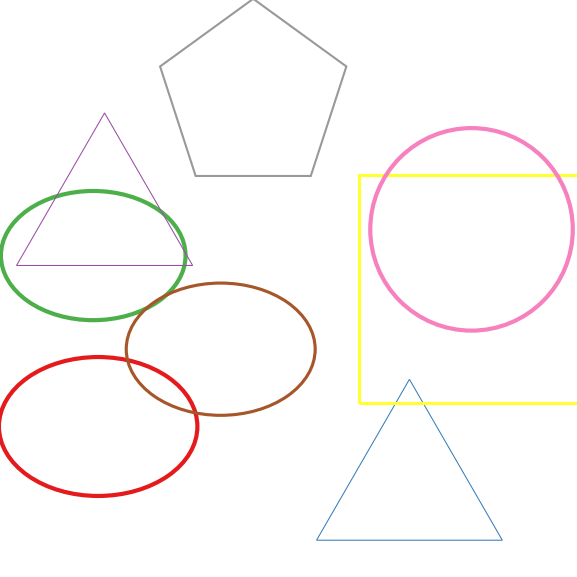[{"shape": "oval", "thickness": 2, "radius": 0.86, "center": [0.17, 0.261]}, {"shape": "triangle", "thickness": 0.5, "radius": 0.93, "center": [0.709, 0.157]}, {"shape": "oval", "thickness": 2, "radius": 0.8, "center": [0.161, 0.557]}, {"shape": "triangle", "thickness": 0.5, "radius": 0.88, "center": [0.181, 0.627]}, {"shape": "square", "thickness": 1.5, "radius": 0.99, "center": [0.82, 0.499]}, {"shape": "oval", "thickness": 1.5, "radius": 0.82, "center": [0.382, 0.394]}, {"shape": "circle", "thickness": 2, "radius": 0.88, "center": [0.816, 0.602]}, {"shape": "pentagon", "thickness": 1, "radius": 0.85, "center": [0.438, 0.832]}]